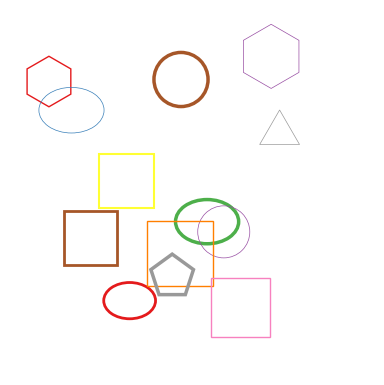[{"shape": "oval", "thickness": 2, "radius": 0.34, "center": [0.337, 0.219]}, {"shape": "hexagon", "thickness": 1, "radius": 0.33, "center": [0.127, 0.788]}, {"shape": "oval", "thickness": 0.5, "radius": 0.42, "center": [0.186, 0.714]}, {"shape": "oval", "thickness": 2.5, "radius": 0.41, "center": [0.538, 0.424]}, {"shape": "circle", "thickness": 0.5, "radius": 0.34, "center": [0.581, 0.398]}, {"shape": "hexagon", "thickness": 0.5, "radius": 0.42, "center": [0.704, 0.854]}, {"shape": "square", "thickness": 1, "radius": 0.43, "center": [0.468, 0.341]}, {"shape": "square", "thickness": 1.5, "radius": 0.35, "center": [0.329, 0.53]}, {"shape": "square", "thickness": 2, "radius": 0.35, "center": [0.236, 0.382]}, {"shape": "circle", "thickness": 2.5, "radius": 0.35, "center": [0.47, 0.794]}, {"shape": "square", "thickness": 1, "radius": 0.39, "center": [0.625, 0.201]}, {"shape": "triangle", "thickness": 0.5, "radius": 0.3, "center": [0.726, 0.655]}, {"shape": "pentagon", "thickness": 2.5, "radius": 0.29, "center": [0.447, 0.282]}]